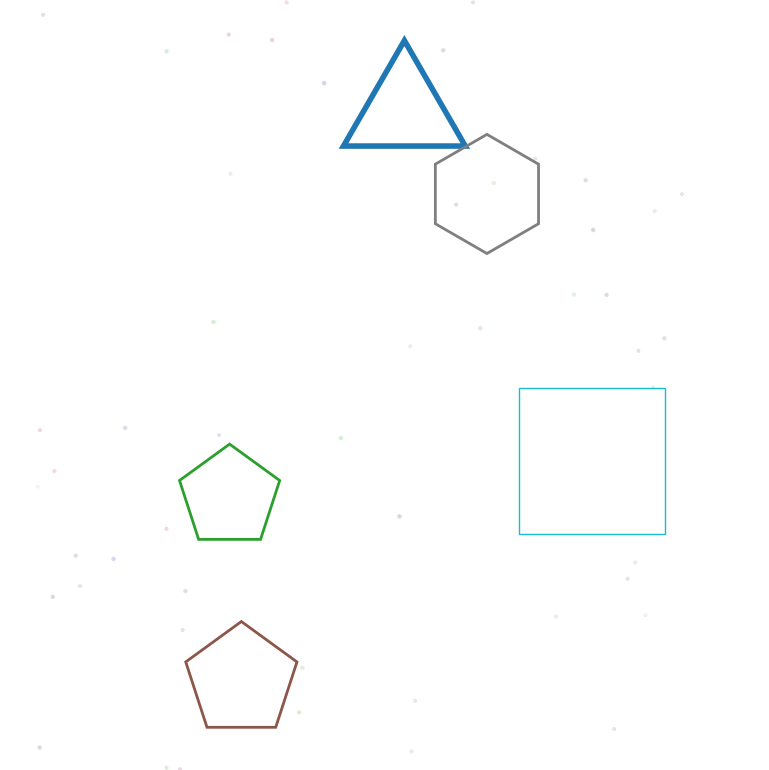[{"shape": "triangle", "thickness": 2, "radius": 0.46, "center": [0.525, 0.856]}, {"shape": "pentagon", "thickness": 1, "radius": 0.34, "center": [0.298, 0.355]}, {"shape": "pentagon", "thickness": 1, "radius": 0.38, "center": [0.313, 0.117]}, {"shape": "hexagon", "thickness": 1, "radius": 0.39, "center": [0.632, 0.748]}, {"shape": "square", "thickness": 0.5, "radius": 0.48, "center": [0.769, 0.401]}]